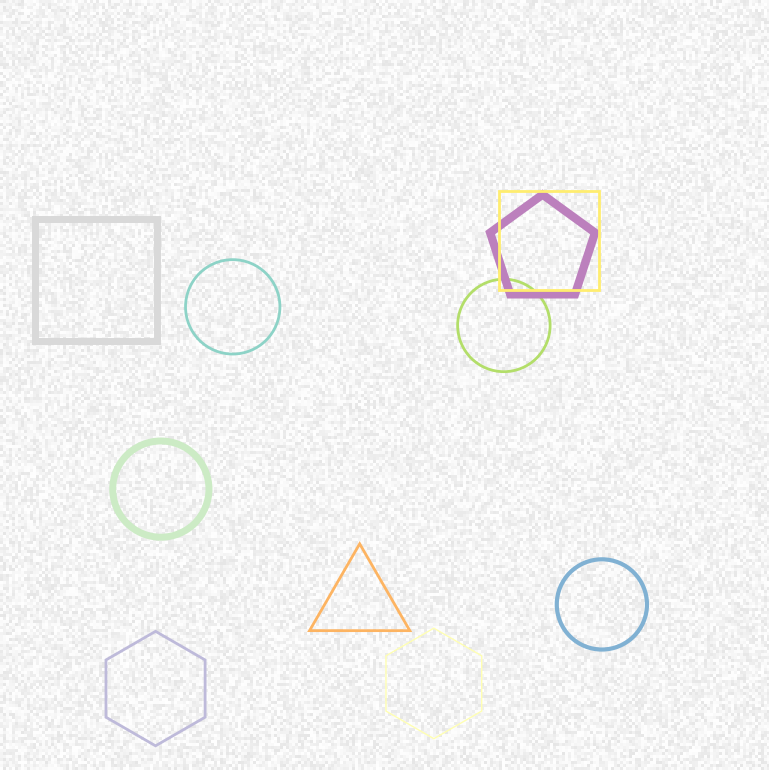[{"shape": "circle", "thickness": 1, "radius": 0.31, "center": [0.302, 0.601]}, {"shape": "hexagon", "thickness": 0.5, "radius": 0.36, "center": [0.563, 0.112]}, {"shape": "hexagon", "thickness": 1, "radius": 0.37, "center": [0.202, 0.106]}, {"shape": "circle", "thickness": 1.5, "radius": 0.29, "center": [0.782, 0.215]}, {"shape": "triangle", "thickness": 1, "radius": 0.38, "center": [0.467, 0.219]}, {"shape": "circle", "thickness": 1, "radius": 0.3, "center": [0.654, 0.577]}, {"shape": "square", "thickness": 2.5, "radius": 0.4, "center": [0.125, 0.636]}, {"shape": "pentagon", "thickness": 3, "radius": 0.36, "center": [0.705, 0.676]}, {"shape": "circle", "thickness": 2.5, "radius": 0.31, "center": [0.209, 0.365]}, {"shape": "square", "thickness": 1, "radius": 0.32, "center": [0.713, 0.688]}]